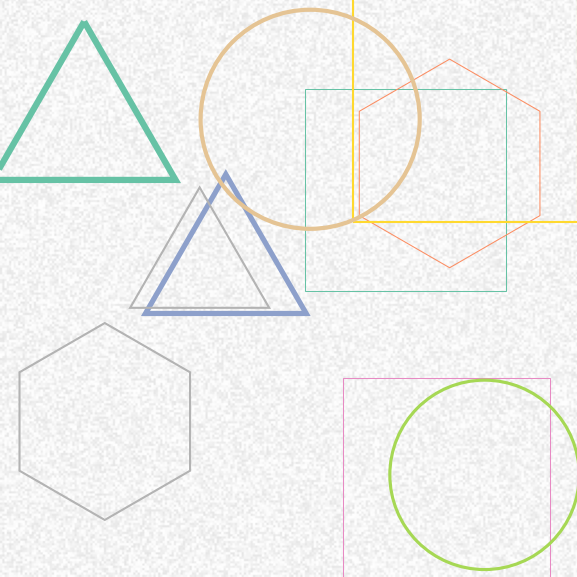[{"shape": "square", "thickness": 0.5, "radius": 0.87, "center": [0.702, 0.67]}, {"shape": "triangle", "thickness": 3, "radius": 0.91, "center": [0.146, 0.779]}, {"shape": "hexagon", "thickness": 0.5, "radius": 0.9, "center": [0.779, 0.716]}, {"shape": "triangle", "thickness": 2.5, "radius": 0.8, "center": [0.391, 0.537]}, {"shape": "square", "thickness": 0.5, "radius": 0.9, "center": [0.773, 0.165]}, {"shape": "circle", "thickness": 1.5, "radius": 0.82, "center": [0.839, 0.177]}, {"shape": "square", "thickness": 1, "radius": 0.97, "center": [0.806, 0.809]}, {"shape": "circle", "thickness": 2, "radius": 0.95, "center": [0.537, 0.793]}, {"shape": "hexagon", "thickness": 1, "radius": 0.85, "center": [0.181, 0.269]}, {"shape": "triangle", "thickness": 1, "radius": 0.7, "center": [0.346, 0.536]}]